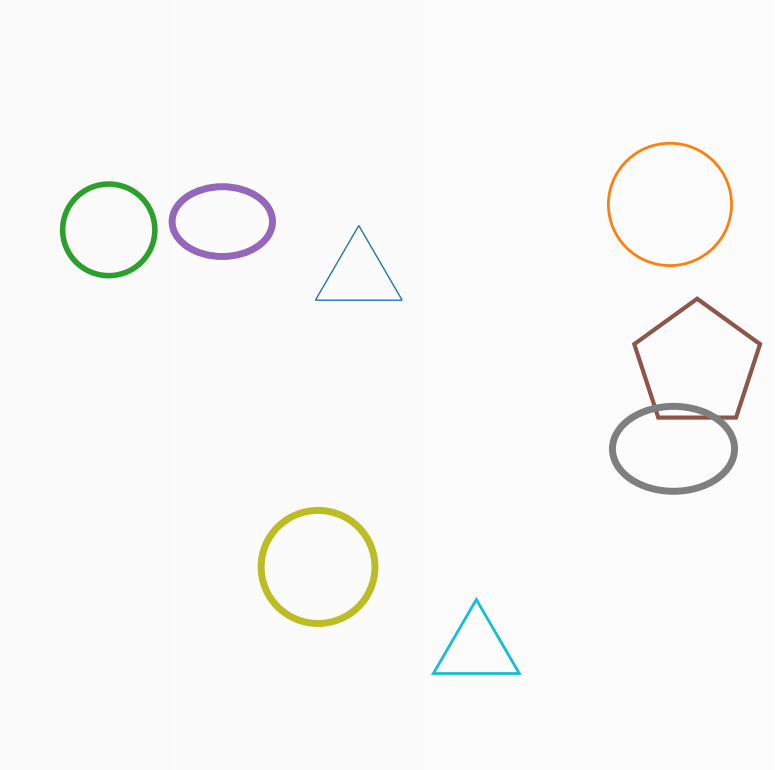[{"shape": "triangle", "thickness": 0.5, "radius": 0.32, "center": [0.463, 0.642]}, {"shape": "circle", "thickness": 1, "radius": 0.4, "center": [0.864, 0.735]}, {"shape": "circle", "thickness": 2, "radius": 0.3, "center": [0.14, 0.701]}, {"shape": "oval", "thickness": 2.5, "radius": 0.32, "center": [0.287, 0.712]}, {"shape": "pentagon", "thickness": 1.5, "radius": 0.43, "center": [0.9, 0.527]}, {"shape": "oval", "thickness": 2.5, "radius": 0.39, "center": [0.869, 0.417]}, {"shape": "circle", "thickness": 2.5, "radius": 0.37, "center": [0.41, 0.264]}, {"shape": "triangle", "thickness": 1, "radius": 0.32, "center": [0.615, 0.157]}]